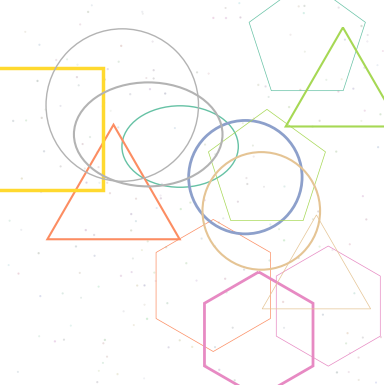[{"shape": "pentagon", "thickness": 0.5, "radius": 0.79, "center": [0.798, 0.893]}, {"shape": "oval", "thickness": 1, "radius": 0.76, "center": [0.468, 0.619]}, {"shape": "triangle", "thickness": 1.5, "radius": 0.99, "center": [0.295, 0.478]}, {"shape": "hexagon", "thickness": 0.5, "radius": 0.86, "center": [0.554, 0.258]}, {"shape": "circle", "thickness": 2, "radius": 0.74, "center": [0.637, 0.54]}, {"shape": "hexagon", "thickness": 0.5, "radius": 0.78, "center": [0.853, 0.205]}, {"shape": "hexagon", "thickness": 2, "radius": 0.81, "center": [0.672, 0.131]}, {"shape": "triangle", "thickness": 1.5, "radius": 0.86, "center": [0.891, 0.757]}, {"shape": "pentagon", "thickness": 0.5, "radius": 0.8, "center": [0.693, 0.556]}, {"shape": "square", "thickness": 2.5, "radius": 0.79, "center": [0.11, 0.666]}, {"shape": "triangle", "thickness": 0.5, "radius": 0.81, "center": [0.822, 0.279]}, {"shape": "circle", "thickness": 1.5, "radius": 0.76, "center": [0.679, 0.452]}, {"shape": "oval", "thickness": 1.5, "radius": 0.96, "center": [0.385, 0.651]}, {"shape": "circle", "thickness": 1, "radius": 0.99, "center": [0.318, 0.727]}]